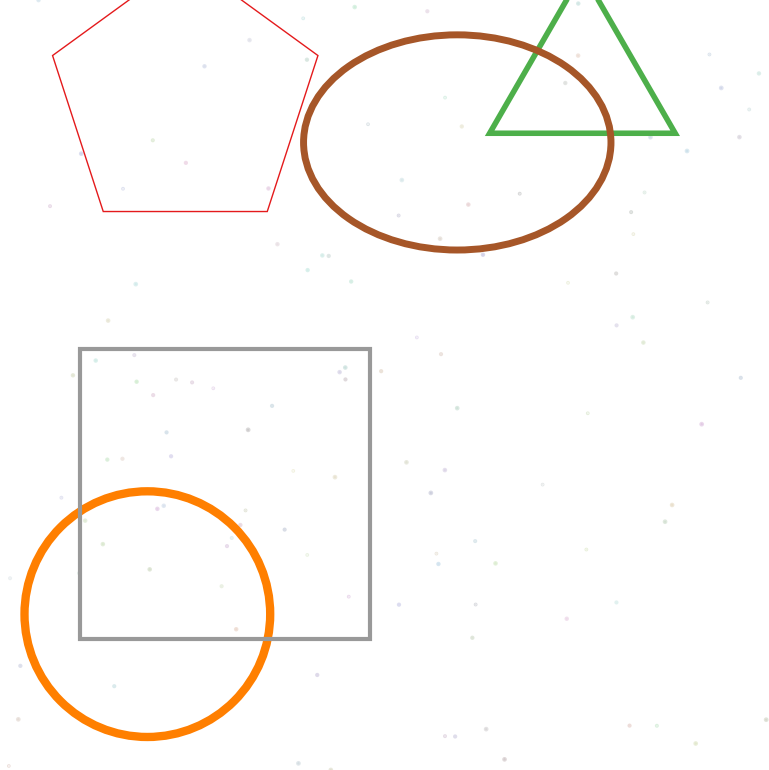[{"shape": "pentagon", "thickness": 0.5, "radius": 0.91, "center": [0.241, 0.872]}, {"shape": "triangle", "thickness": 2, "radius": 0.7, "center": [0.756, 0.896]}, {"shape": "circle", "thickness": 3, "radius": 0.8, "center": [0.191, 0.202]}, {"shape": "oval", "thickness": 2.5, "radius": 1.0, "center": [0.594, 0.815]}, {"shape": "square", "thickness": 1.5, "radius": 0.94, "center": [0.292, 0.358]}]